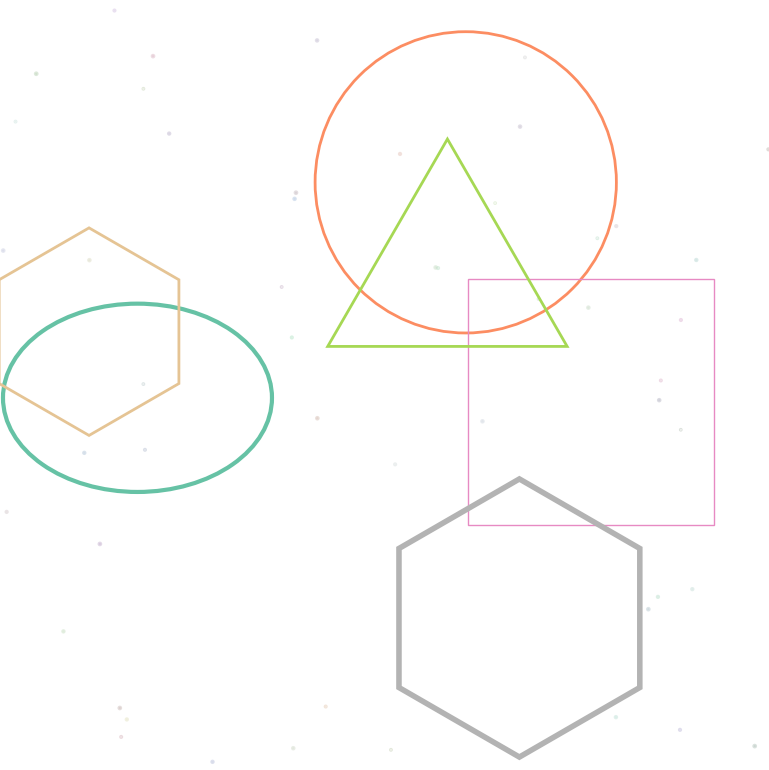[{"shape": "oval", "thickness": 1.5, "radius": 0.87, "center": [0.179, 0.483]}, {"shape": "circle", "thickness": 1, "radius": 0.98, "center": [0.605, 0.763]}, {"shape": "square", "thickness": 0.5, "radius": 0.8, "center": [0.768, 0.478]}, {"shape": "triangle", "thickness": 1, "radius": 0.9, "center": [0.581, 0.64]}, {"shape": "hexagon", "thickness": 1, "radius": 0.67, "center": [0.116, 0.569]}, {"shape": "hexagon", "thickness": 2, "radius": 0.9, "center": [0.675, 0.197]}]